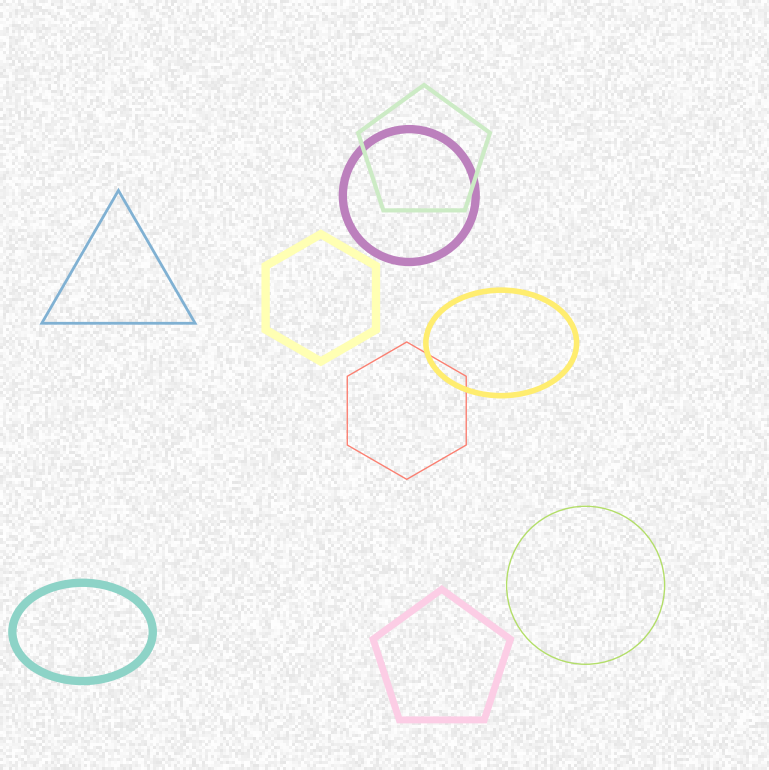[{"shape": "oval", "thickness": 3, "radius": 0.46, "center": [0.107, 0.179]}, {"shape": "hexagon", "thickness": 3, "radius": 0.41, "center": [0.417, 0.613]}, {"shape": "hexagon", "thickness": 0.5, "radius": 0.45, "center": [0.528, 0.467]}, {"shape": "triangle", "thickness": 1, "radius": 0.57, "center": [0.154, 0.638]}, {"shape": "circle", "thickness": 0.5, "radius": 0.51, "center": [0.761, 0.24]}, {"shape": "pentagon", "thickness": 2.5, "radius": 0.47, "center": [0.574, 0.141]}, {"shape": "circle", "thickness": 3, "radius": 0.43, "center": [0.532, 0.746]}, {"shape": "pentagon", "thickness": 1.5, "radius": 0.45, "center": [0.551, 0.8]}, {"shape": "oval", "thickness": 2, "radius": 0.49, "center": [0.651, 0.555]}]